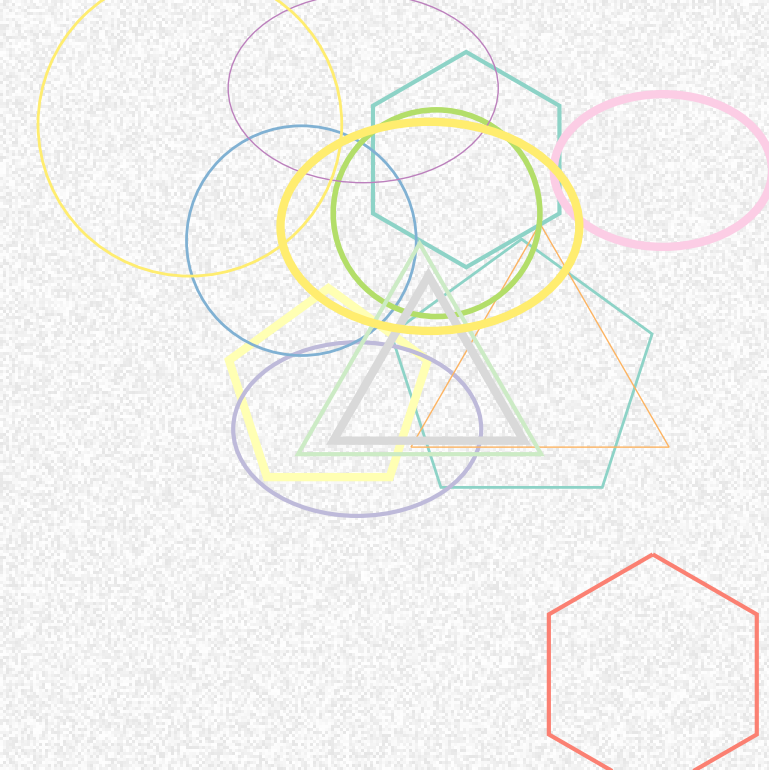[{"shape": "hexagon", "thickness": 1.5, "radius": 0.7, "center": [0.605, 0.793]}, {"shape": "pentagon", "thickness": 1, "radius": 0.89, "center": [0.677, 0.511]}, {"shape": "pentagon", "thickness": 3, "radius": 0.68, "center": [0.426, 0.49]}, {"shape": "oval", "thickness": 1.5, "radius": 0.81, "center": [0.464, 0.443]}, {"shape": "hexagon", "thickness": 1.5, "radius": 0.78, "center": [0.848, 0.124]}, {"shape": "circle", "thickness": 1, "radius": 0.75, "center": [0.391, 0.687]}, {"shape": "triangle", "thickness": 0.5, "radius": 0.97, "center": [0.701, 0.516]}, {"shape": "circle", "thickness": 2, "radius": 0.67, "center": [0.567, 0.723]}, {"shape": "oval", "thickness": 3, "radius": 0.71, "center": [0.861, 0.779]}, {"shape": "triangle", "thickness": 3, "radius": 0.71, "center": [0.556, 0.499]}, {"shape": "oval", "thickness": 0.5, "radius": 0.88, "center": [0.472, 0.885]}, {"shape": "triangle", "thickness": 1.5, "radius": 0.91, "center": [0.545, 0.501]}, {"shape": "oval", "thickness": 3, "radius": 0.97, "center": [0.558, 0.706]}, {"shape": "circle", "thickness": 1, "radius": 0.99, "center": [0.247, 0.839]}]